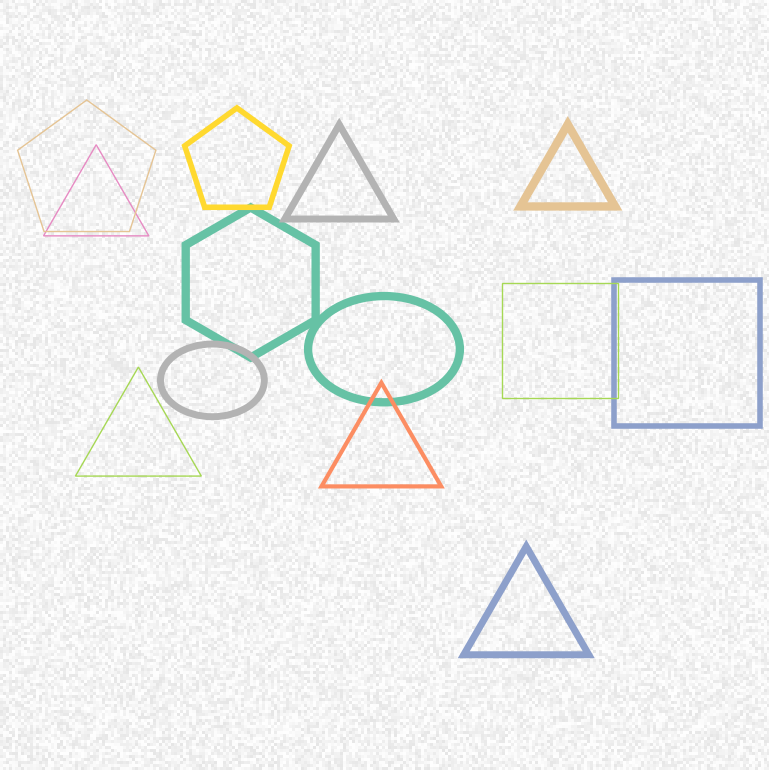[{"shape": "oval", "thickness": 3, "radius": 0.49, "center": [0.499, 0.547]}, {"shape": "hexagon", "thickness": 3, "radius": 0.49, "center": [0.326, 0.633]}, {"shape": "triangle", "thickness": 1.5, "radius": 0.45, "center": [0.495, 0.413]}, {"shape": "triangle", "thickness": 2.5, "radius": 0.47, "center": [0.683, 0.197]}, {"shape": "square", "thickness": 2, "radius": 0.47, "center": [0.892, 0.541]}, {"shape": "triangle", "thickness": 0.5, "radius": 0.39, "center": [0.125, 0.733]}, {"shape": "square", "thickness": 0.5, "radius": 0.38, "center": [0.727, 0.558]}, {"shape": "triangle", "thickness": 0.5, "radius": 0.47, "center": [0.18, 0.429]}, {"shape": "pentagon", "thickness": 2, "radius": 0.36, "center": [0.308, 0.789]}, {"shape": "pentagon", "thickness": 0.5, "radius": 0.47, "center": [0.113, 0.776]}, {"shape": "triangle", "thickness": 3, "radius": 0.36, "center": [0.737, 0.767]}, {"shape": "triangle", "thickness": 2.5, "radius": 0.41, "center": [0.441, 0.756]}, {"shape": "oval", "thickness": 2.5, "radius": 0.34, "center": [0.276, 0.506]}]